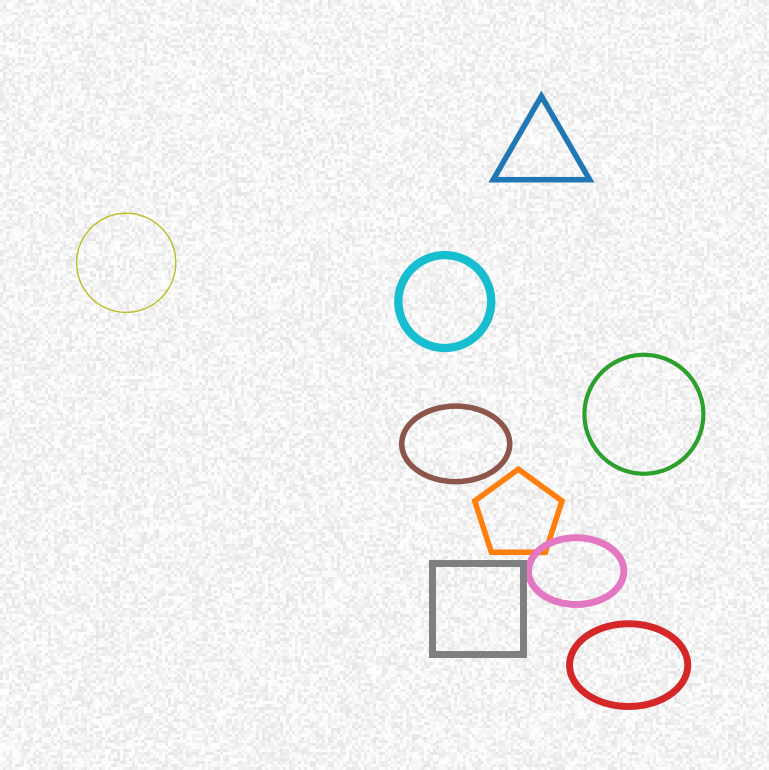[{"shape": "triangle", "thickness": 2, "radius": 0.36, "center": [0.703, 0.803]}, {"shape": "pentagon", "thickness": 2, "radius": 0.3, "center": [0.673, 0.331]}, {"shape": "circle", "thickness": 1.5, "radius": 0.39, "center": [0.836, 0.462]}, {"shape": "oval", "thickness": 2.5, "radius": 0.38, "center": [0.816, 0.136]}, {"shape": "oval", "thickness": 2, "radius": 0.35, "center": [0.592, 0.424]}, {"shape": "oval", "thickness": 2.5, "radius": 0.31, "center": [0.748, 0.258]}, {"shape": "square", "thickness": 2.5, "radius": 0.29, "center": [0.62, 0.209]}, {"shape": "circle", "thickness": 0.5, "radius": 0.32, "center": [0.164, 0.659]}, {"shape": "circle", "thickness": 3, "radius": 0.3, "center": [0.578, 0.608]}]